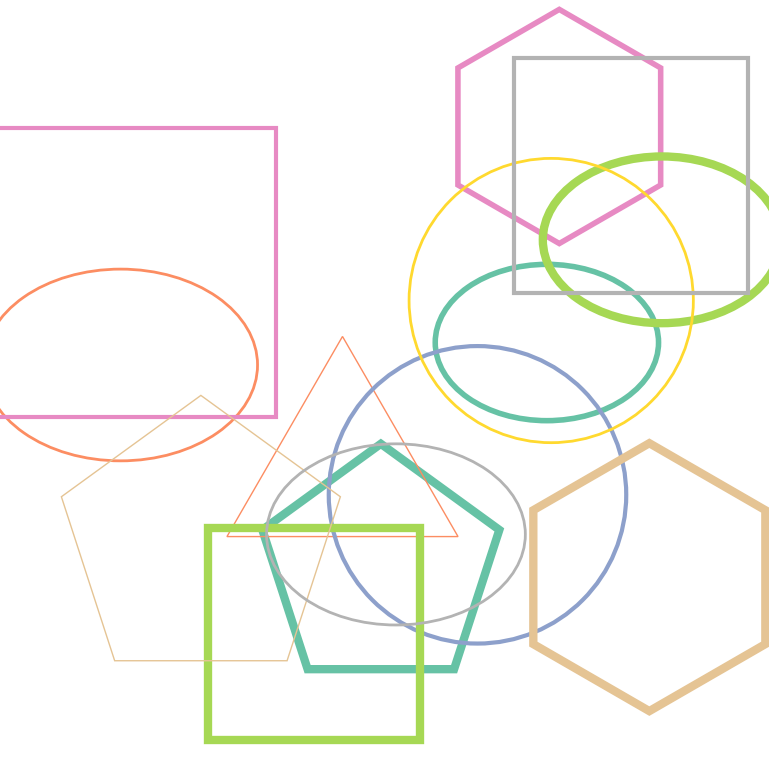[{"shape": "oval", "thickness": 2, "radius": 0.73, "center": [0.71, 0.555]}, {"shape": "pentagon", "thickness": 3, "radius": 0.81, "center": [0.495, 0.262]}, {"shape": "oval", "thickness": 1, "radius": 0.89, "center": [0.157, 0.526]}, {"shape": "triangle", "thickness": 0.5, "radius": 0.87, "center": [0.445, 0.39]}, {"shape": "circle", "thickness": 1.5, "radius": 0.97, "center": [0.62, 0.357]}, {"shape": "square", "thickness": 1.5, "radius": 0.94, "center": [0.171, 0.646]}, {"shape": "hexagon", "thickness": 2, "radius": 0.76, "center": [0.726, 0.836]}, {"shape": "square", "thickness": 3, "radius": 0.69, "center": [0.408, 0.177]}, {"shape": "oval", "thickness": 3, "radius": 0.77, "center": [0.86, 0.689]}, {"shape": "circle", "thickness": 1, "radius": 0.92, "center": [0.716, 0.61]}, {"shape": "pentagon", "thickness": 0.5, "radius": 0.95, "center": [0.261, 0.296]}, {"shape": "hexagon", "thickness": 3, "radius": 0.87, "center": [0.843, 0.25]}, {"shape": "square", "thickness": 1.5, "radius": 0.76, "center": [0.82, 0.772]}, {"shape": "oval", "thickness": 1, "radius": 0.84, "center": [0.514, 0.306]}]